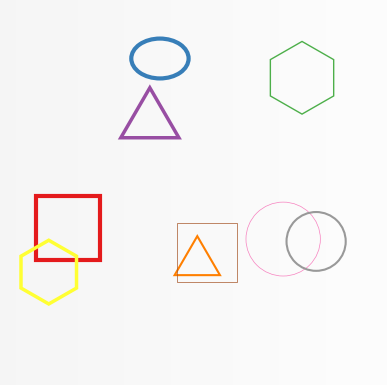[{"shape": "square", "thickness": 3, "radius": 0.42, "center": [0.175, 0.407]}, {"shape": "oval", "thickness": 3, "radius": 0.37, "center": [0.413, 0.848]}, {"shape": "hexagon", "thickness": 1, "radius": 0.47, "center": [0.779, 0.798]}, {"shape": "triangle", "thickness": 2.5, "radius": 0.43, "center": [0.387, 0.685]}, {"shape": "triangle", "thickness": 1.5, "radius": 0.34, "center": [0.509, 0.319]}, {"shape": "hexagon", "thickness": 2.5, "radius": 0.41, "center": [0.126, 0.293]}, {"shape": "square", "thickness": 0.5, "radius": 0.38, "center": [0.535, 0.343]}, {"shape": "circle", "thickness": 0.5, "radius": 0.48, "center": [0.731, 0.379]}, {"shape": "circle", "thickness": 1.5, "radius": 0.38, "center": [0.816, 0.373]}]